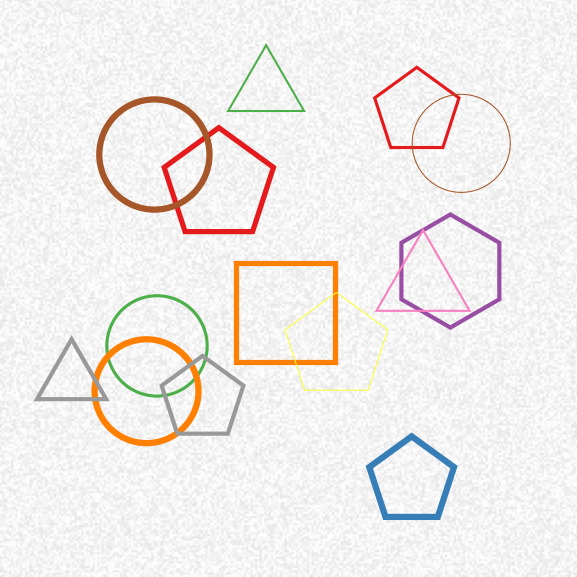[{"shape": "pentagon", "thickness": 2.5, "radius": 0.5, "center": [0.379, 0.679]}, {"shape": "pentagon", "thickness": 1.5, "radius": 0.38, "center": [0.722, 0.806]}, {"shape": "pentagon", "thickness": 3, "radius": 0.39, "center": [0.713, 0.166]}, {"shape": "circle", "thickness": 1.5, "radius": 0.43, "center": [0.272, 0.4]}, {"shape": "triangle", "thickness": 1, "radius": 0.38, "center": [0.461, 0.845]}, {"shape": "hexagon", "thickness": 2, "radius": 0.49, "center": [0.78, 0.53]}, {"shape": "square", "thickness": 2.5, "radius": 0.43, "center": [0.495, 0.458]}, {"shape": "circle", "thickness": 3, "radius": 0.45, "center": [0.254, 0.322]}, {"shape": "pentagon", "thickness": 0.5, "radius": 0.47, "center": [0.582, 0.399]}, {"shape": "circle", "thickness": 0.5, "radius": 0.42, "center": [0.799, 0.751]}, {"shape": "circle", "thickness": 3, "radius": 0.48, "center": [0.267, 0.732]}, {"shape": "triangle", "thickness": 1, "radius": 0.47, "center": [0.733, 0.508]}, {"shape": "pentagon", "thickness": 2, "radius": 0.37, "center": [0.351, 0.308]}, {"shape": "triangle", "thickness": 2, "radius": 0.35, "center": [0.124, 0.343]}]